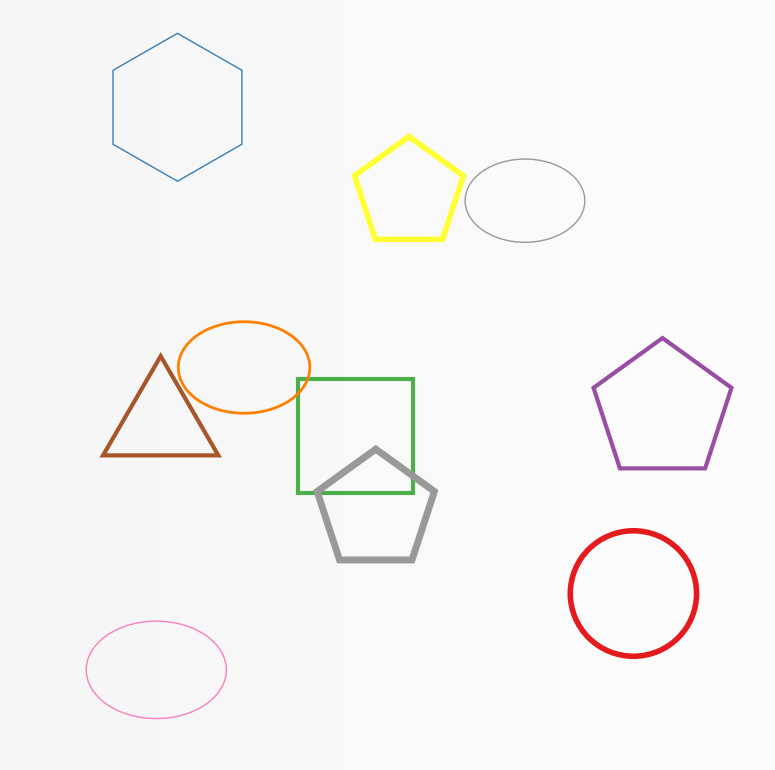[{"shape": "circle", "thickness": 2, "radius": 0.41, "center": [0.817, 0.229]}, {"shape": "hexagon", "thickness": 0.5, "radius": 0.48, "center": [0.229, 0.861]}, {"shape": "square", "thickness": 1.5, "radius": 0.37, "center": [0.459, 0.434]}, {"shape": "pentagon", "thickness": 1.5, "radius": 0.47, "center": [0.855, 0.467]}, {"shape": "oval", "thickness": 1, "radius": 0.42, "center": [0.315, 0.523]}, {"shape": "pentagon", "thickness": 2, "radius": 0.37, "center": [0.528, 0.749]}, {"shape": "triangle", "thickness": 1.5, "radius": 0.43, "center": [0.207, 0.452]}, {"shape": "oval", "thickness": 0.5, "radius": 0.45, "center": [0.202, 0.13]}, {"shape": "pentagon", "thickness": 2.5, "radius": 0.4, "center": [0.485, 0.337]}, {"shape": "oval", "thickness": 0.5, "radius": 0.39, "center": [0.677, 0.739]}]